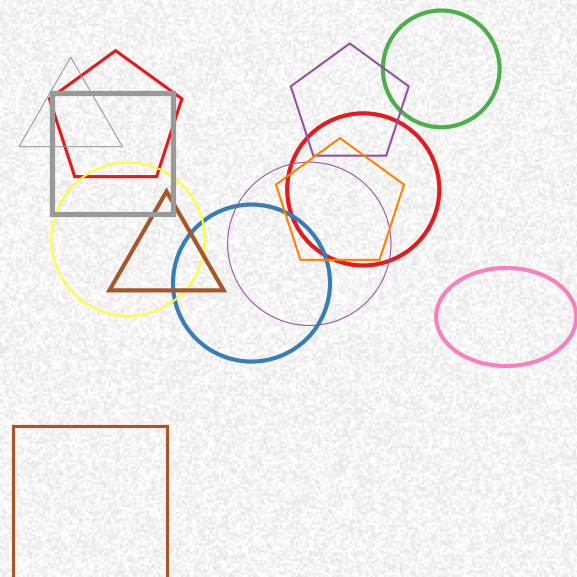[{"shape": "pentagon", "thickness": 1.5, "radius": 0.6, "center": [0.2, 0.791]}, {"shape": "circle", "thickness": 2, "radius": 0.66, "center": [0.629, 0.671]}, {"shape": "circle", "thickness": 2, "radius": 0.68, "center": [0.436, 0.509]}, {"shape": "circle", "thickness": 2, "radius": 0.51, "center": [0.764, 0.88]}, {"shape": "circle", "thickness": 0.5, "radius": 0.71, "center": [0.536, 0.577]}, {"shape": "pentagon", "thickness": 1, "radius": 0.54, "center": [0.606, 0.816]}, {"shape": "pentagon", "thickness": 1, "radius": 0.58, "center": [0.589, 0.643]}, {"shape": "circle", "thickness": 1, "radius": 0.66, "center": [0.222, 0.585]}, {"shape": "square", "thickness": 1.5, "radius": 0.67, "center": [0.156, 0.128]}, {"shape": "triangle", "thickness": 2, "radius": 0.57, "center": [0.288, 0.553]}, {"shape": "oval", "thickness": 2, "radius": 0.61, "center": [0.877, 0.45]}, {"shape": "square", "thickness": 2.5, "radius": 0.52, "center": [0.195, 0.733]}, {"shape": "triangle", "thickness": 0.5, "radius": 0.52, "center": [0.122, 0.797]}]